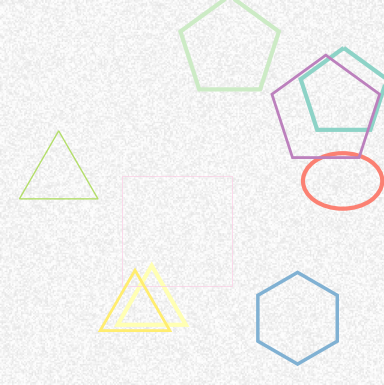[{"shape": "pentagon", "thickness": 3, "radius": 0.59, "center": [0.893, 0.758]}, {"shape": "triangle", "thickness": 3, "radius": 0.51, "center": [0.394, 0.208]}, {"shape": "oval", "thickness": 3, "radius": 0.51, "center": [0.89, 0.53]}, {"shape": "hexagon", "thickness": 2.5, "radius": 0.6, "center": [0.773, 0.173]}, {"shape": "triangle", "thickness": 1, "radius": 0.59, "center": [0.152, 0.542]}, {"shape": "square", "thickness": 0.5, "radius": 0.72, "center": [0.461, 0.399]}, {"shape": "pentagon", "thickness": 2, "radius": 0.74, "center": [0.846, 0.71]}, {"shape": "pentagon", "thickness": 3, "radius": 0.67, "center": [0.597, 0.877]}, {"shape": "triangle", "thickness": 2, "radius": 0.52, "center": [0.351, 0.194]}]